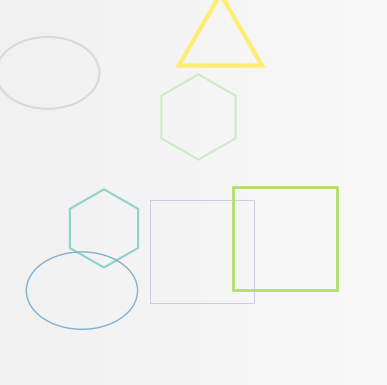[{"shape": "hexagon", "thickness": 1.5, "radius": 0.51, "center": [0.268, 0.407]}, {"shape": "square", "thickness": 0.5, "radius": 0.67, "center": [0.521, 0.346]}, {"shape": "oval", "thickness": 1, "radius": 0.72, "center": [0.212, 0.245]}, {"shape": "square", "thickness": 2, "radius": 0.67, "center": [0.736, 0.381]}, {"shape": "oval", "thickness": 1.5, "radius": 0.67, "center": [0.123, 0.811]}, {"shape": "hexagon", "thickness": 1.5, "radius": 0.55, "center": [0.512, 0.696]}, {"shape": "triangle", "thickness": 3, "radius": 0.62, "center": [0.569, 0.892]}]